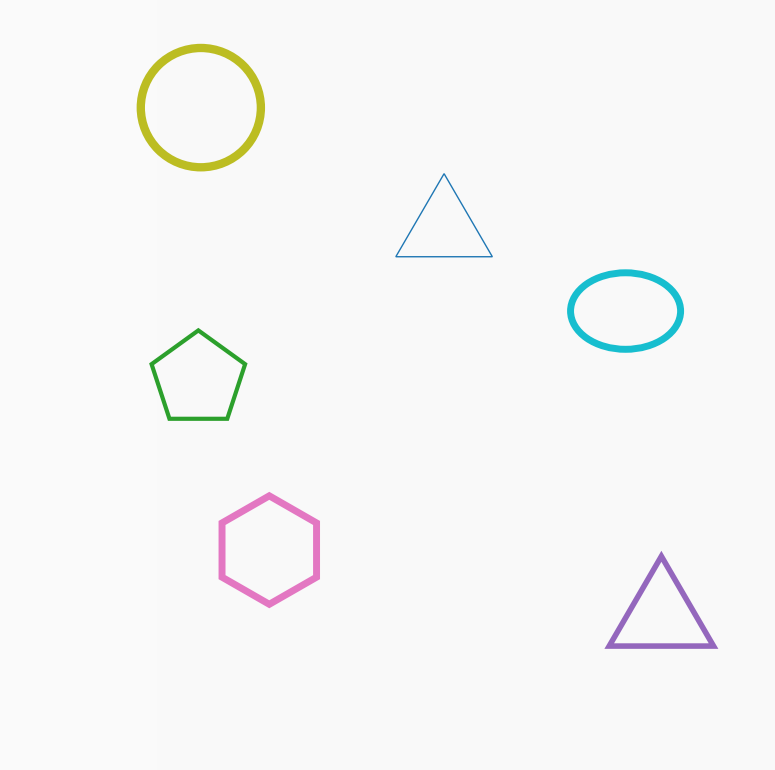[{"shape": "triangle", "thickness": 0.5, "radius": 0.36, "center": [0.573, 0.703]}, {"shape": "pentagon", "thickness": 1.5, "radius": 0.32, "center": [0.256, 0.507]}, {"shape": "triangle", "thickness": 2, "radius": 0.39, "center": [0.853, 0.2]}, {"shape": "hexagon", "thickness": 2.5, "radius": 0.35, "center": [0.347, 0.286]}, {"shape": "circle", "thickness": 3, "radius": 0.39, "center": [0.259, 0.86]}, {"shape": "oval", "thickness": 2.5, "radius": 0.35, "center": [0.807, 0.596]}]